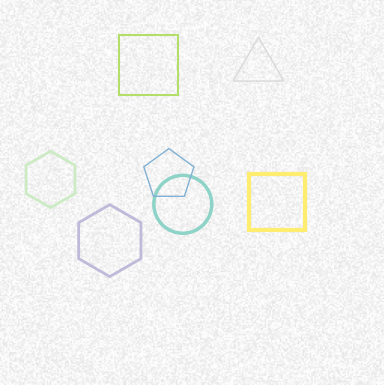[{"shape": "circle", "thickness": 2.5, "radius": 0.38, "center": [0.475, 0.469]}, {"shape": "hexagon", "thickness": 2, "radius": 0.47, "center": [0.285, 0.375]}, {"shape": "pentagon", "thickness": 1, "radius": 0.34, "center": [0.439, 0.546]}, {"shape": "square", "thickness": 1.5, "radius": 0.39, "center": [0.386, 0.831]}, {"shape": "triangle", "thickness": 1, "radius": 0.38, "center": [0.671, 0.827]}, {"shape": "hexagon", "thickness": 2, "radius": 0.37, "center": [0.131, 0.534]}, {"shape": "square", "thickness": 3, "radius": 0.36, "center": [0.719, 0.475]}]